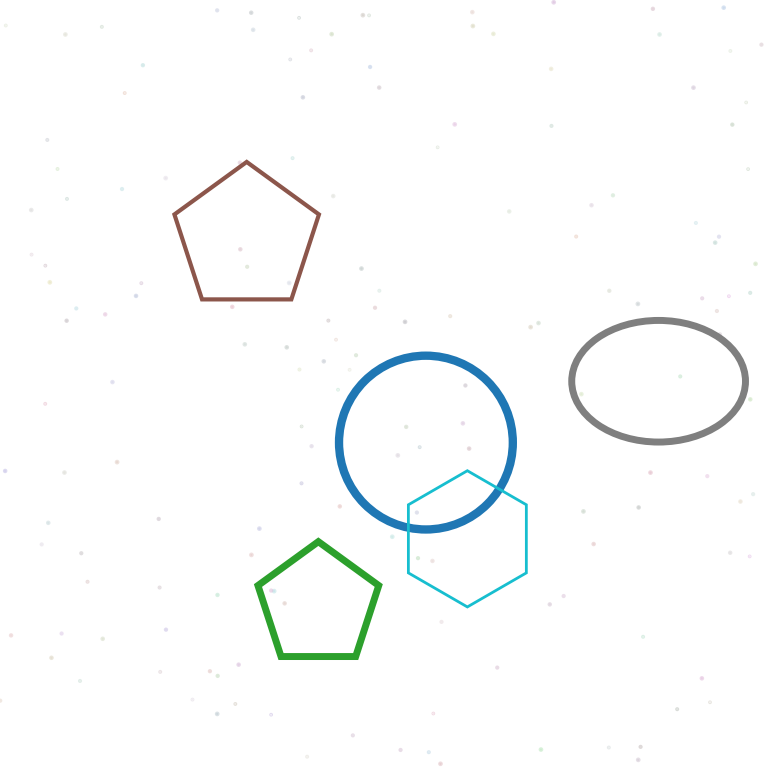[{"shape": "circle", "thickness": 3, "radius": 0.56, "center": [0.553, 0.425]}, {"shape": "pentagon", "thickness": 2.5, "radius": 0.41, "center": [0.413, 0.214]}, {"shape": "pentagon", "thickness": 1.5, "radius": 0.49, "center": [0.32, 0.691]}, {"shape": "oval", "thickness": 2.5, "radius": 0.56, "center": [0.855, 0.505]}, {"shape": "hexagon", "thickness": 1, "radius": 0.44, "center": [0.607, 0.3]}]